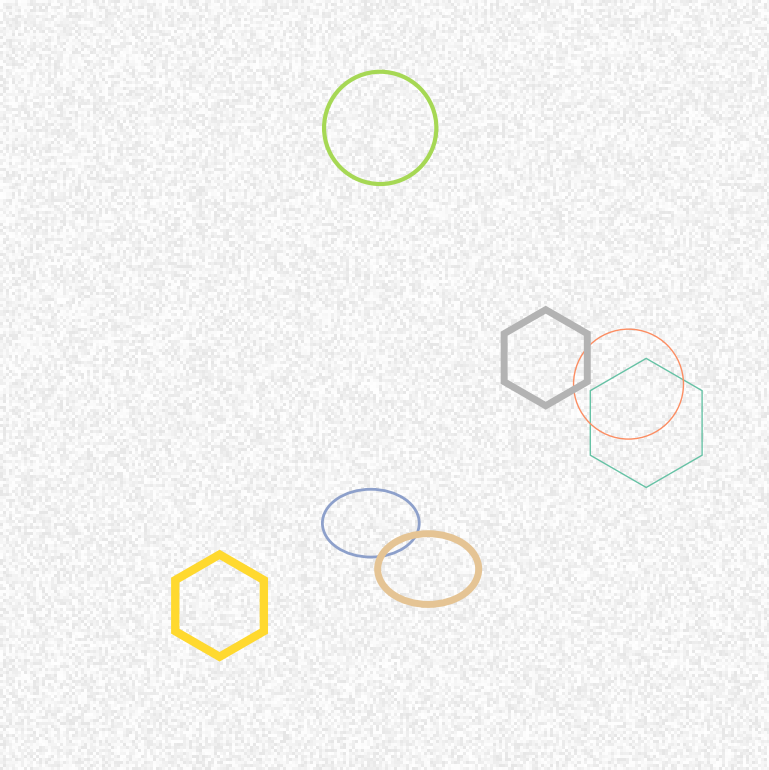[{"shape": "hexagon", "thickness": 0.5, "radius": 0.42, "center": [0.839, 0.451]}, {"shape": "circle", "thickness": 0.5, "radius": 0.36, "center": [0.816, 0.501]}, {"shape": "oval", "thickness": 1, "radius": 0.31, "center": [0.482, 0.321]}, {"shape": "circle", "thickness": 1.5, "radius": 0.36, "center": [0.494, 0.834]}, {"shape": "hexagon", "thickness": 3, "radius": 0.33, "center": [0.285, 0.213]}, {"shape": "oval", "thickness": 2.5, "radius": 0.33, "center": [0.556, 0.261]}, {"shape": "hexagon", "thickness": 2.5, "radius": 0.31, "center": [0.709, 0.535]}]